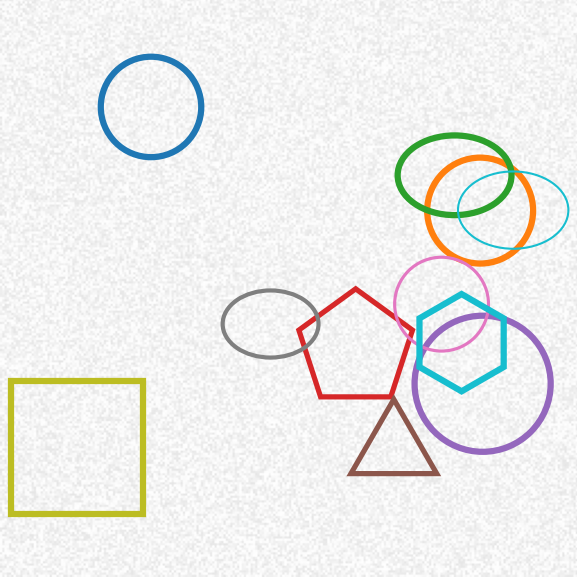[{"shape": "circle", "thickness": 3, "radius": 0.43, "center": [0.261, 0.814]}, {"shape": "circle", "thickness": 3, "radius": 0.46, "center": [0.831, 0.634]}, {"shape": "oval", "thickness": 3, "radius": 0.49, "center": [0.787, 0.696]}, {"shape": "pentagon", "thickness": 2.5, "radius": 0.52, "center": [0.616, 0.396]}, {"shape": "circle", "thickness": 3, "radius": 0.59, "center": [0.836, 0.335]}, {"shape": "triangle", "thickness": 2.5, "radius": 0.43, "center": [0.682, 0.222]}, {"shape": "circle", "thickness": 1.5, "radius": 0.41, "center": [0.765, 0.472]}, {"shape": "oval", "thickness": 2, "radius": 0.42, "center": [0.469, 0.438]}, {"shape": "square", "thickness": 3, "radius": 0.57, "center": [0.133, 0.224]}, {"shape": "oval", "thickness": 1, "radius": 0.48, "center": [0.889, 0.635]}, {"shape": "hexagon", "thickness": 3, "radius": 0.42, "center": [0.799, 0.406]}]